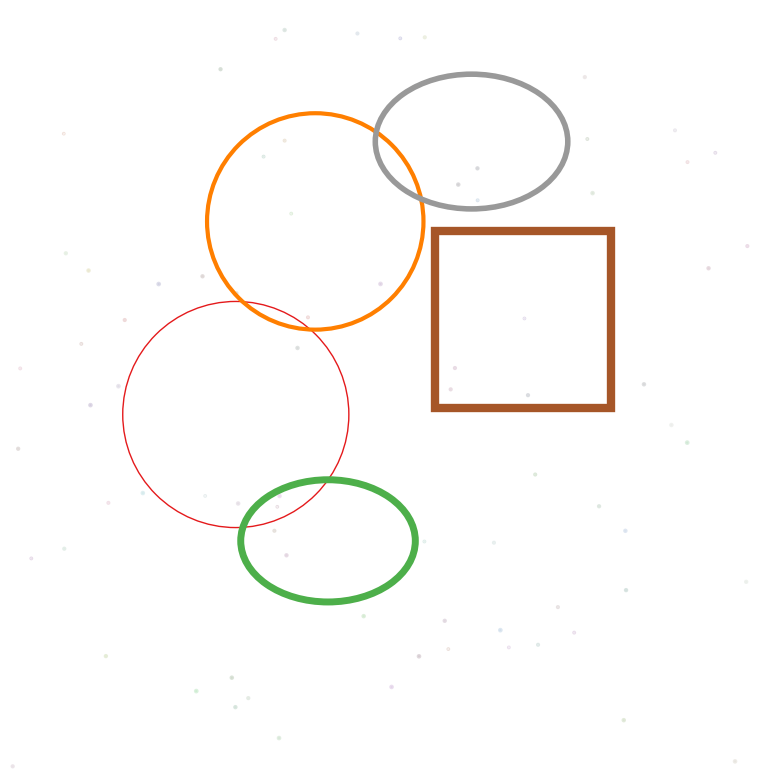[{"shape": "circle", "thickness": 0.5, "radius": 0.73, "center": [0.306, 0.462]}, {"shape": "oval", "thickness": 2.5, "radius": 0.57, "center": [0.426, 0.298]}, {"shape": "circle", "thickness": 1.5, "radius": 0.7, "center": [0.409, 0.712]}, {"shape": "square", "thickness": 3, "radius": 0.57, "center": [0.679, 0.585]}, {"shape": "oval", "thickness": 2, "radius": 0.62, "center": [0.612, 0.816]}]